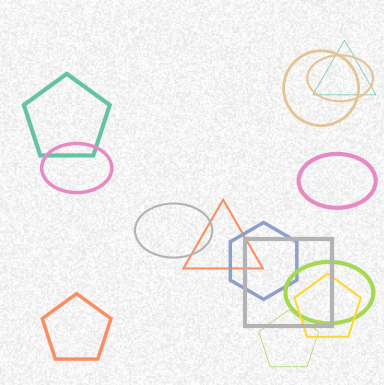[{"shape": "pentagon", "thickness": 3, "radius": 0.59, "center": [0.174, 0.691]}, {"shape": "triangle", "thickness": 0.5, "radius": 0.47, "center": [0.895, 0.801]}, {"shape": "pentagon", "thickness": 2.5, "radius": 0.47, "center": [0.199, 0.143]}, {"shape": "triangle", "thickness": 1.5, "radius": 0.6, "center": [0.58, 0.362]}, {"shape": "hexagon", "thickness": 2.5, "radius": 0.5, "center": [0.685, 0.322]}, {"shape": "oval", "thickness": 2.5, "radius": 0.46, "center": [0.199, 0.564]}, {"shape": "oval", "thickness": 3, "radius": 0.5, "center": [0.876, 0.53]}, {"shape": "pentagon", "thickness": 0.5, "radius": 0.41, "center": [0.75, 0.113]}, {"shape": "oval", "thickness": 3, "radius": 0.57, "center": [0.856, 0.24]}, {"shape": "pentagon", "thickness": 1.5, "radius": 0.45, "center": [0.851, 0.199]}, {"shape": "oval", "thickness": 1.5, "radius": 0.43, "center": [0.884, 0.797]}, {"shape": "circle", "thickness": 2, "radius": 0.49, "center": [0.834, 0.771]}, {"shape": "square", "thickness": 3, "radius": 0.57, "center": [0.749, 0.266]}, {"shape": "oval", "thickness": 1.5, "radius": 0.5, "center": [0.451, 0.401]}]